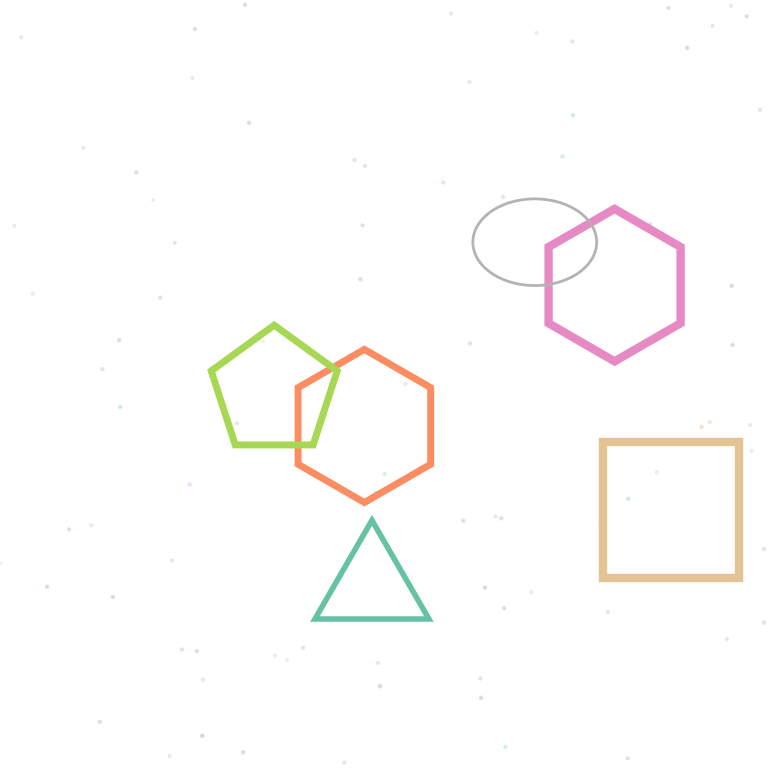[{"shape": "triangle", "thickness": 2, "radius": 0.43, "center": [0.483, 0.239]}, {"shape": "hexagon", "thickness": 2.5, "radius": 0.5, "center": [0.473, 0.447]}, {"shape": "hexagon", "thickness": 3, "radius": 0.5, "center": [0.798, 0.63]}, {"shape": "pentagon", "thickness": 2.5, "radius": 0.43, "center": [0.356, 0.492]}, {"shape": "square", "thickness": 3, "radius": 0.44, "center": [0.871, 0.338]}, {"shape": "oval", "thickness": 1, "radius": 0.4, "center": [0.695, 0.685]}]